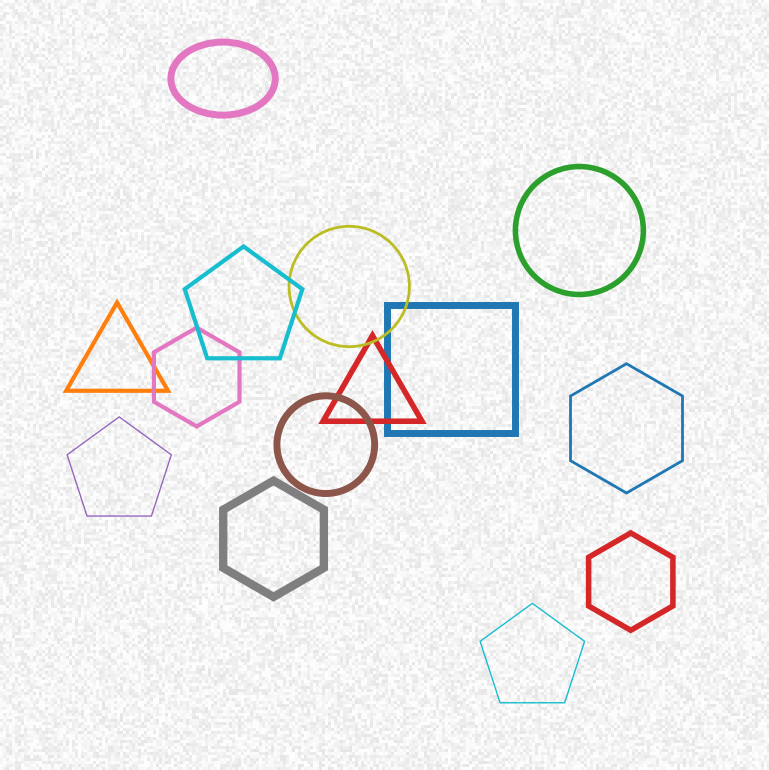[{"shape": "hexagon", "thickness": 1, "radius": 0.42, "center": [0.814, 0.444]}, {"shape": "square", "thickness": 2.5, "radius": 0.42, "center": [0.586, 0.52]}, {"shape": "triangle", "thickness": 1.5, "radius": 0.38, "center": [0.152, 0.531]}, {"shape": "circle", "thickness": 2, "radius": 0.42, "center": [0.752, 0.701]}, {"shape": "hexagon", "thickness": 2, "radius": 0.32, "center": [0.819, 0.245]}, {"shape": "triangle", "thickness": 2, "radius": 0.37, "center": [0.484, 0.49]}, {"shape": "pentagon", "thickness": 0.5, "radius": 0.36, "center": [0.155, 0.387]}, {"shape": "circle", "thickness": 2.5, "radius": 0.32, "center": [0.423, 0.423]}, {"shape": "hexagon", "thickness": 1.5, "radius": 0.32, "center": [0.255, 0.51]}, {"shape": "oval", "thickness": 2.5, "radius": 0.34, "center": [0.29, 0.898]}, {"shape": "hexagon", "thickness": 3, "radius": 0.38, "center": [0.355, 0.3]}, {"shape": "circle", "thickness": 1, "radius": 0.39, "center": [0.454, 0.628]}, {"shape": "pentagon", "thickness": 0.5, "radius": 0.36, "center": [0.691, 0.145]}, {"shape": "pentagon", "thickness": 1.5, "radius": 0.4, "center": [0.316, 0.6]}]